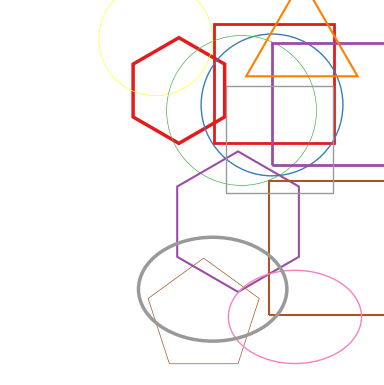[{"shape": "square", "thickness": 2, "radius": 0.78, "center": [0.711, 0.783]}, {"shape": "hexagon", "thickness": 2.5, "radius": 0.69, "center": [0.465, 0.765]}, {"shape": "circle", "thickness": 1, "radius": 0.92, "center": [0.707, 0.727]}, {"shape": "circle", "thickness": 0.5, "radius": 0.97, "center": [0.627, 0.713]}, {"shape": "square", "thickness": 2, "radius": 0.79, "center": [0.864, 0.73]}, {"shape": "hexagon", "thickness": 1.5, "radius": 0.91, "center": [0.618, 0.424]}, {"shape": "triangle", "thickness": 1.5, "radius": 0.84, "center": [0.784, 0.885]}, {"shape": "circle", "thickness": 0.5, "radius": 0.74, "center": [0.404, 0.899]}, {"shape": "square", "thickness": 1.5, "radius": 0.87, "center": [0.872, 0.356]}, {"shape": "pentagon", "thickness": 0.5, "radius": 0.76, "center": [0.529, 0.178]}, {"shape": "oval", "thickness": 1, "radius": 0.86, "center": [0.766, 0.177]}, {"shape": "oval", "thickness": 2.5, "radius": 0.96, "center": [0.552, 0.249]}, {"shape": "square", "thickness": 1, "radius": 0.69, "center": [0.726, 0.637]}]